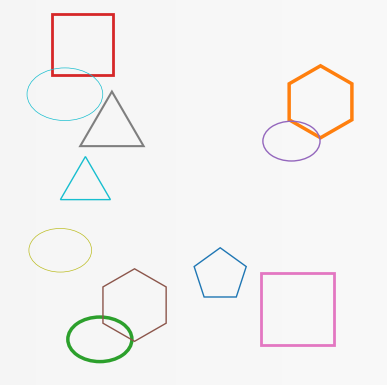[{"shape": "pentagon", "thickness": 1, "radius": 0.35, "center": [0.568, 0.286]}, {"shape": "hexagon", "thickness": 2.5, "radius": 0.47, "center": [0.827, 0.736]}, {"shape": "oval", "thickness": 2.5, "radius": 0.41, "center": [0.258, 0.119]}, {"shape": "square", "thickness": 2, "radius": 0.4, "center": [0.212, 0.885]}, {"shape": "oval", "thickness": 1, "radius": 0.37, "center": [0.752, 0.633]}, {"shape": "hexagon", "thickness": 1, "radius": 0.47, "center": [0.347, 0.208]}, {"shape": "square", "thickness": 2, "radius": 0.47, "center": [0.769, 0.196]}, {"shape": "triangle", "thickness": 1.5, "radius": 0.47, "center": [0.289, 0.668]}, {"shape": "oval", "thickness": 0.5, "radius": 0.4, "center": [0.156, 0.35]}, {"shape": "oval", "thickness": 0.5, "radius": 0.49, "center": [0.167, 0.755]}, {"shape": "triangle", "thickness": 1, "radius": 0.37, "center": [0.22, 0.519]}]